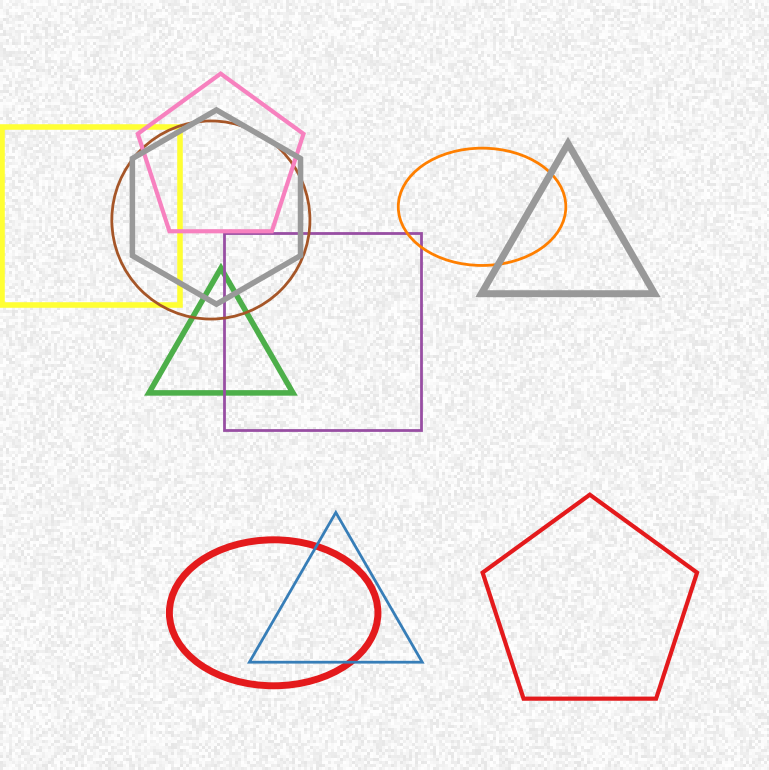[{"shape": "oval", "thickness": 2.5, "radius": 0.68, "center": [0.355, 0.204]}, {"shape": "pentagon", "thickness": 1.5, "radius": 0.73, "center": [0.766, 0.211]}, {"shape": "triangle", "thickness": 1, "radius": 0.65, "center": [0.436, 0.205]}, {"shape": "triangle", "thickness": 2, "radius": 0.54, "center": [0.287, 0.544]}, {"shape": "square", "thickness": 1, "radius": 0.64, "center": [0.419, 0.569]}, {"shape": "oval", "thickness": 1, "radius": 0.54, "center": [0.626, 0.731]}, {"shape": "square", "thickness": 2, "radius": 0.58, "center": [0.119, 0.719]}, {"shape": "circle", "thickness": 1, "radius": 0.64, "center": [0.274, 0.714]}, {"shape": "pentagon", "thickness": 1.5, "radius": 0.57, "center": [0.287, 0.791]}, {"shape": "triangle", "thickness": 2.5, "radius": 0.65, "center": [0.738, 0.684]}, {"shape": "hexagon", "thickness": 2, "radius": 0.63, "center": [0.281, 0.731]}]